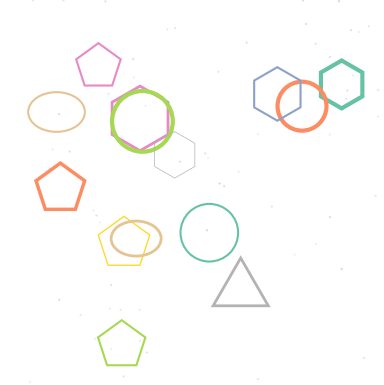[{"shape": "circle", "thickness": 1.5, "radius": 0.37, "center": [0.544, 0.396]}, {"shape": "hexagon", "thickness": 3, "radius": 0.31, "center": [0.887, 0.781]}, {"shape": "circle", "thickness": 3, "radius": 0.32, "center": [0.784, 0.724]}, {"shape": "pentagon", "thickness": 2.5, "radius": 0.33, "center": [0.157, 0.51]}, {"shape": "hexagon", "thickness": 1.5, "radius": 0.35, "center": [0.72, 0.756]}, {"shape": "pentagon", "thickness": 1.5, "radius": 0.3, "center": [0.256, 0.827]}, {"shape": "hexagon", "thickness": 2, "radius": 0.42, "center": [0.364, 0.692]}, {"shape": "pentagon", "thickness": 1.5, "radius": 0.32, "center": [0.316, 0.104]}, {"shape": "circle", "thickness": 3, "radius": 0.39, "center": [0.37, 0.685]}, {"shape": "pentagon", "thickness": 1, "radius": 0.35, "center": [0.322, 0.368]}, {"shape": "oval", "thickness": 2, "radius": 0.32, "center": [0.354, 0.38]}, {"shape": "oval", "thickness": 1.5, "radius": 0.37, "center": [0.147, 0.709]}, {"shape": "triangle", "thickness": 2, "radius": 0.41, "center": [0.625, 0.247]}, {"shape": "hexagon", "thickness": 0.5, "radius": 0.3, "center": [0.454, 0.598]}]